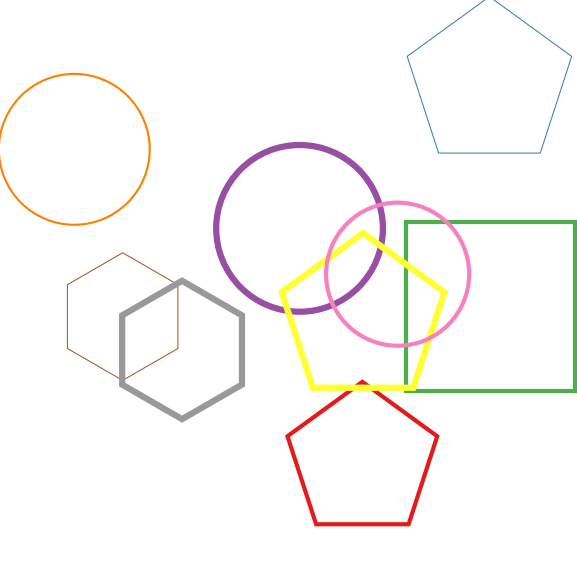[{"shape": "pentagon", "thickness": 2, "radius": 0.68, "center": [0.627, 0.202]}, {"shape": "pentagon", "thickness": 0.5, "radius": 0.75, "center": [0.847, 0.855]}, {"shape": "square", "thickness": 2, "radius": 0.73, "center": [0.85, 0.468]}, {"shape": "circle", "thickness": 3, "radius": 0.72, "center": [0.519, 0.604]}, {"shape": "circle", "thickness": 1, "radius": 0.65, "center": [0.129, 0.741]}, {"shape": "pentagon", "thickness": 3, "radius": 0.74, "center": [0.629, 0.447]}, {"shape": "hexagon", "thickness": 0.5, "radius": 0.55, "center": [0.212, 0.451]}, {"shape": "circle", "thickness": 2, "radius": 0.62, "center": [0.689, 0.524]}, {"shape": "hexagon", "thickness": 3, "radius": 0.6, "center": [0.315, 0.393]}]